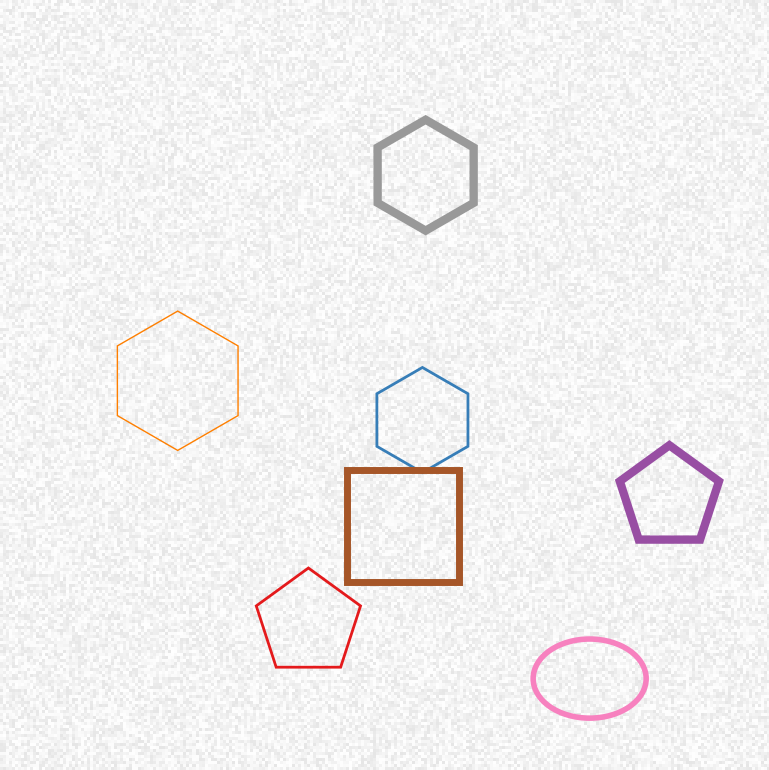[{"shape": "pentagon", "thickness": 1, "radius": 0.36, "center": [0.401, 0.191]}, {"shape": "hexagon", "thickness": 1, "radius": 0.34, "center": [0.549, 0.454]}, {"shape": "pentagon", "thickness": 3, "radius": 0.34, "center": [0.869, 0.354]}, {"shape": "hexagon", "thickness": 0.5, "radius": 0.45, "center": [0.231, 0.506]}, {"shape": "square", "thickness": 2.5, "radius": 0.36, "center": [0.523, 0.316]}, {"shape": "oval", "thickness": 2, "radius": 0.37, "center": [0.766, 0.119]}, {"shape": "hexagon", "thickness": 3, "radius": 0.36, "center": [0.553, 0.772]}]